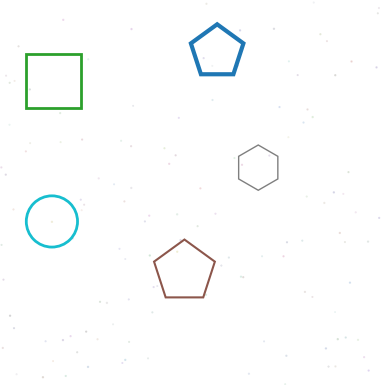[{"shape": "pentagon", "thickness": 3, "radius": 0.36, "center": [0.564, 0.865]}, {"shape": "square", "thickness": 2, "radius": 0.36, "center": [0.138, 0.79]}, {"shape": "pentagon", "thickness": 1.5, "radius": 0.42, "center": [0.479, 0.295]}, {"shape": "hexagon", "thickness": 1, "radius": 0.29, "center": [0.671, 0.565]}, {"shape": "circle", "thickness": 2, "radius": 0.33, "center": [0.135, 0.425]}]